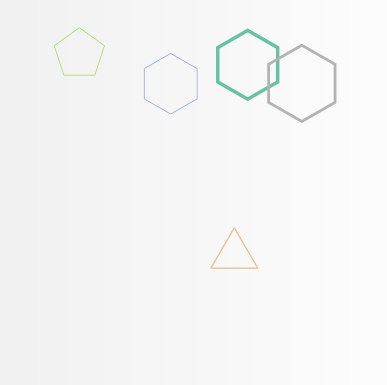[{"shape": "hexagon", "thickness": 2.5, "radius": 0.45, "center": [0.639, 0.832]}, {"shape": "hexagon", "thickness": 0.5, "radius": 0.39, "center": [0.44, 0.783]}, {"shape": "pentagon", "thickness": 0.5, "radius": 0.34, "center": [0.205, 0.86]}, {"shape": "triangle", "thickness": 1, "radius": 0.35, "center": [0.605, 0.338]}, {"shape": "hexagon", "thickness": 2, "radius": 0.49, "center": [0.779, 0.784]}]